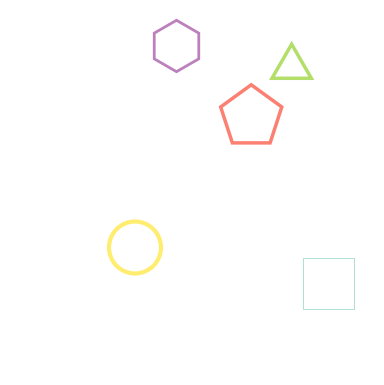[{"shape": "square", "thickness": 0.5, "radius": 0.34, "center": [0.854, 0.263]}, {"shape": "pentagon", "thickness": 2.5, "radius": 0.42, "center": [0.653, 0.696]}, {"shape": "triangle", "thickness": 2.5, "radius": 0.3, "center": [0.758, 0.826]}, {"shape": "hexagon", "thickness": 2, "radius": 0.33, "center": [0.458, 0.881]}, {"shape": "circle", "thickness": 3, "radius": 0.34, "center": [0.351, 0.357]}]